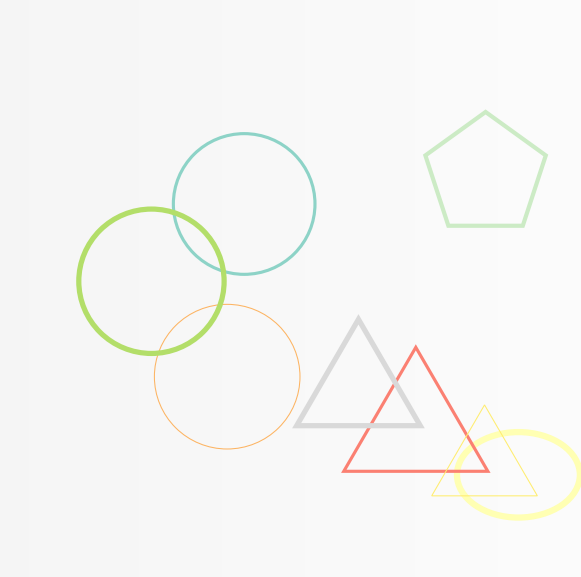[{"shape": "circle", "thickness": 1.5, "radius": 0.61, "center": [0.42, 0.646]}, {"shape": "oval", "thickness": 3, "radius": 0.53, "center": [0.892, 0.177]}, {"shape": "triangle", "thickness": 1.5, "radius": 0.72, "center": [0.715, 0.255]}, {"shape": "circle", "thickness": 0.5, "radius": 0.63, "center": [0.391, 0.347]}, {"shape": "circle", "thickness": 2.5, "radius": 0.62, "center": [0.261, 0.512]}, {"shape": "triangle", "thickness": 2.5, "radius": 0.61, "center": [0.617, 0.323]}, {"shape": "pentagon", "thickness": 2, "radius": 0.54, "center": [0.835, 0.696]}, {"shape": "triangle", "thickness": 0.5, "radius": 0.52, "center": [0.834, 0.193]}]